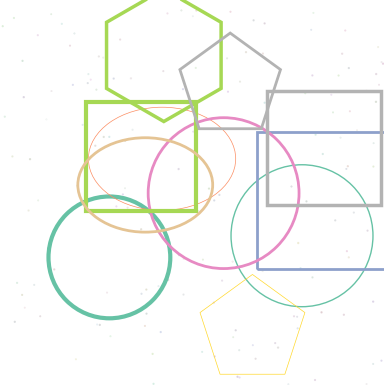[{"shape": "circle", "thickness": 1, "radius": 0.92, "center": [0.784, 0.388]}, {"shape": "circle", "thickness": 3, "radius": 0.79, "center": [0.284, 0.331]}, {"shape": "oval", "thickness": 0.5, "radius": 0.96, "center": [0.421, 0.588]}, {"shape": "square", "thickness": 2, "radius": 0.89, "center": [0.846, 0.478]}, {"shape": "circle", "thickness": 2, "radius": 0.98, "center": [0.581, 0.498]}, {"shape": "square", "thickness": 3, "radius": 0.71, "center": [0.366, 0.594]}, {"shape": "hexagon", "thickness": 2.5, "radius": 0.86, "center": [0.426, 0.856]}, {"shape": "pentagon", "thickness": 0.5, "radius": 0.72, "center": [0.656, 0.144]}, {"shape": "oval", "thickness": 2, "radius": 0.88, "center": [0.377, 0.52]}, {"shape": "pentagon", "thickness": 2, "radius": 0.69, "center": [0.598, 0.777]}, {"shape": "square", "thickness": 2.5, "radius": 0.74, "center": [0.841, 0.615]}]